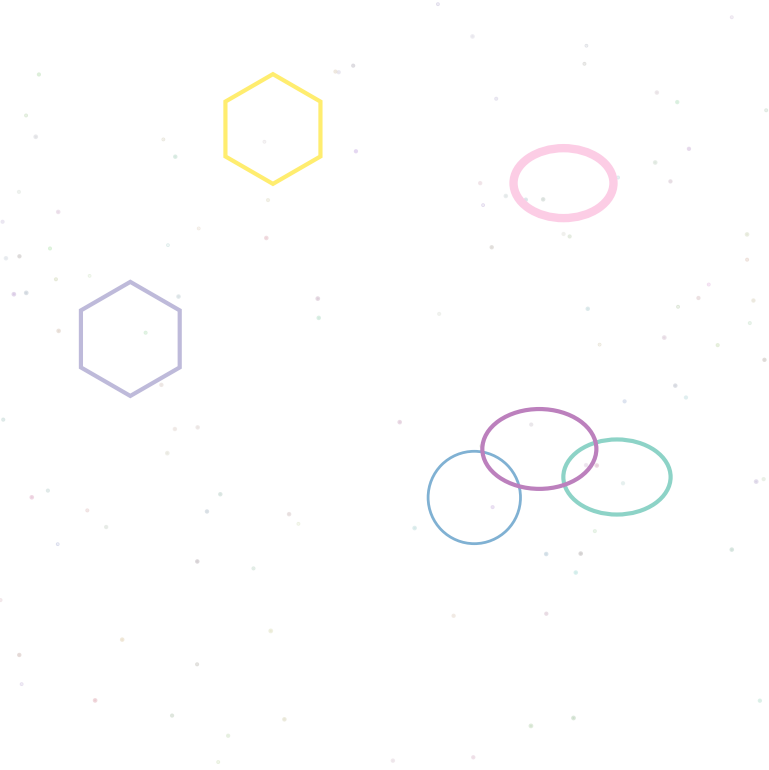[{"shape": "oval", "thickness": 1.5, "radius": 0.35, "center": [0.801, 0.381]}, {"shape": "hexagon", "thickness": 1.5, "radius": 0.37, "center": [0.169, 0.56]}, {"shape": "circle", "thickness": 1, "radius": 0.3, "center": [0.616, 0.354]}, {"shape": "oval", "thickness": 3, "radius": 0.32, "center": [0.732, 0.762]}, {"shape": "oval", "thickness": 1.5, "radius": 0.37, "center": [0.7, 0.417]}, {"shape": "hexagon", "thickness": 1.5, "radius": 0.36, "center": [0.354, 0.832]}]